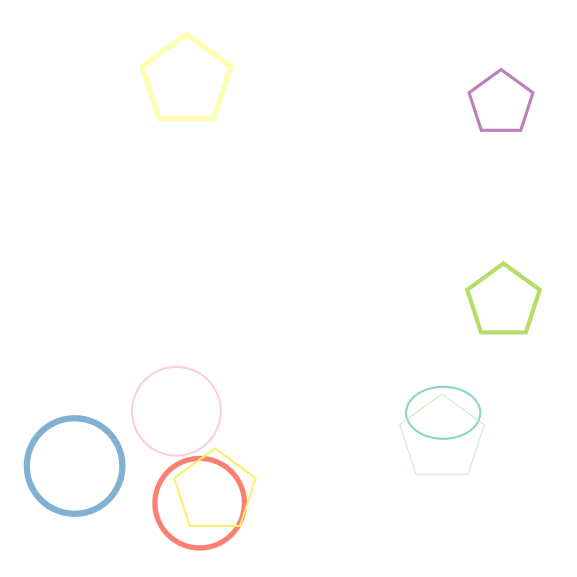[{"shape": "oval", "thickness": 1, "radius": 0.32, "center": [0.767, 0.284]}, {"shape": "pentagon", "thickness": 2.5, "radius": 0.4, "center": [0.323, 0.859]}, {"shape": "circle", "thickness": 2.5, "radius": 0.39, "center": [0.346, 0.128]}, {"shape": "circle", "thickness": 3, "radius": 0.41, "center": [0.129, 0.192]}, {"shape": "pentagon", "thickness": 2, "radius": 0.33, "center": [0.872, 0.477]}, {"shape": "circle", "thickness": 1, "radius": 0.38, "center": [0.305, 0.287]}, {"shape": "pentagon", "thickness": 1.5, "radius": 0.29, "center": [0.868, 0.821]}, {"shape": "pentagon", "thickness": 0.5, "radius": 0.38, "center": [0.765, 0.24]}, {"shape": "pentagon", "thickness": 1, "radius": 0.37, "center": [0.372, 0.148]}]